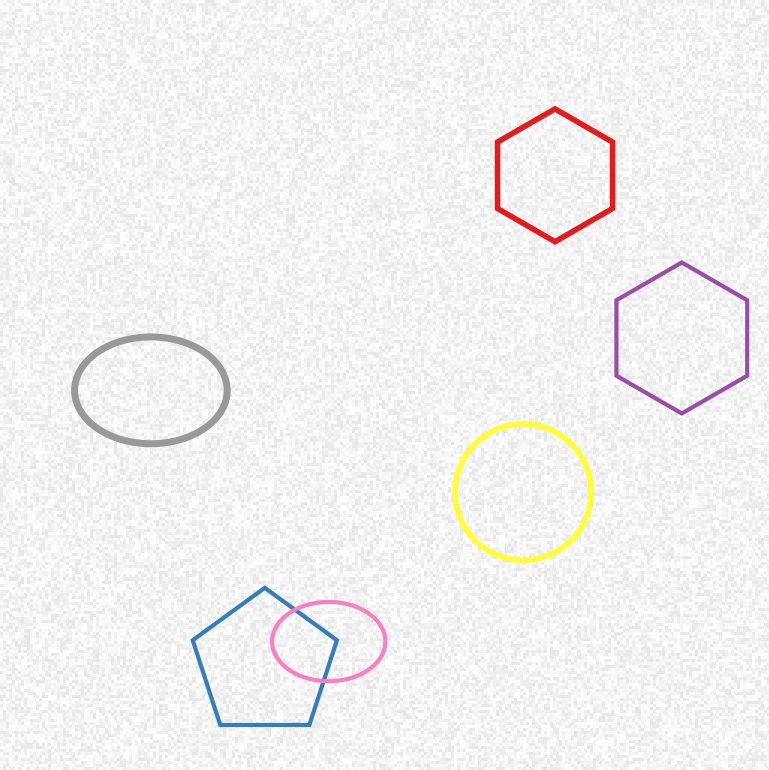[{"shape": "hexagon", "thickness": 2, "radius": 0.43, "center": [0.721, 0.772]}, {"shape": "pentagon", "thickness": 1.5, "radius": 0.49, "center": [0.344, 0.138]}, {"shape": "hexagon", "thickness": 1.5, "radius": 0.49, "center": [0.885, 0.561]}, {"shape": "circle", "thickness": 2, "radius": 0.44, "center": [0.679, 0.361]}, {"shape": "oval", "thickness": 1.5, "radius": 0.37, "center": [0.427, 0.167]}, {"shape": "oval", "thickness": 2.5, "radius": 0.5, "center": [0.196, 0.493]}]